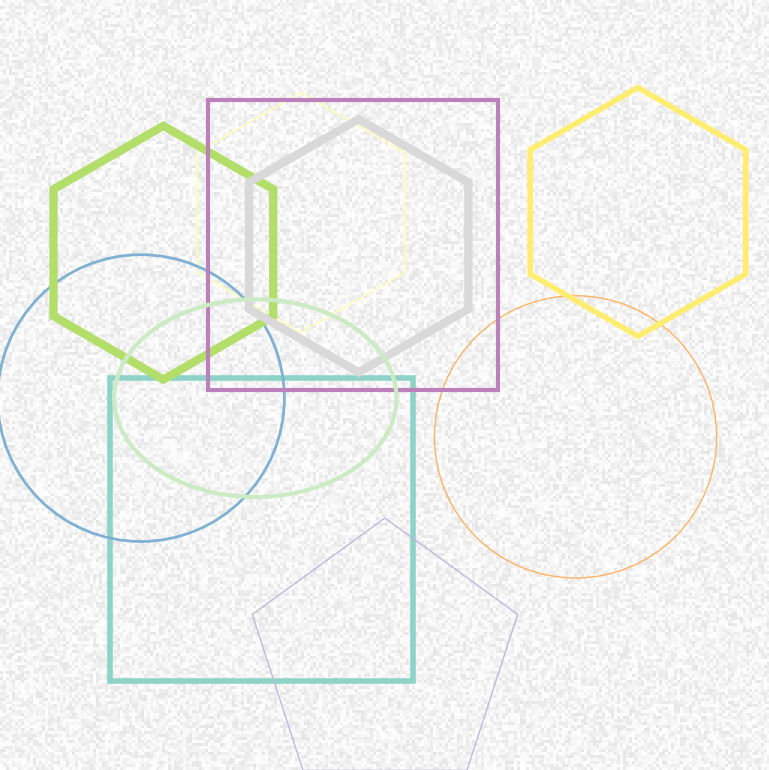[{"shape": "square", "thickness": 2, "radius": 0.98, "center": [0.339, 0.312]}, {"shape": "hexagon", "thickness": 0.5, "radius": 0.78, "center": [0.391, 0.724]}, {"shape": "pentagon", "thickness": 0.5, "radius": 0.91, "center": [0.5, 0.146]}, {"shape": "circle", "thickness": 1, "radius": 0.93, "center": [0.183, 0.483]}, {"shape": "circle", "thickness": 0.5, "radius": 0.92, "center": [0.747, 0.433]}, {"shape": "hexagon", "thickness": 3, "radius": 0.82, "center": [0.212, 0.672]}, {"shape": "hexagon", "thickness": 3, "radius": 0.82, "center": [0.466, 0.681]}, {"shape": "square", "thickness": 1.5, "radius": 0.94, "center": [0.458, 0.681]}, {"shape": "oval", "thickness": 1.5, "radius": 0.92, "center": [0.332, 0.483]}, {"shape": "hexagon", "thickness": 2, "radius": 0.81, "center": [0.828, 0.725]}]